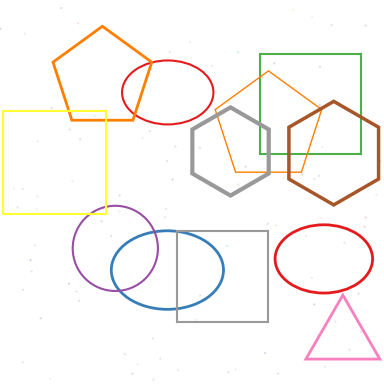[{"shape": "oval", "thickness": 1.5, "radius": 0.59, "center": [0.436, 0.76]}, {"shape": "oval", "thickness": 2, "radius": 0.63, "center": [0.841, 0.327]}, {"shape": "oval", "thickness": 2, "radius": 0.73, "center": [0.435, 0.299]}, {"shape": "square", "thickness": 1.5, "radius": 0.66, "center": [0.807, 0.73]}, {"shape": "circle", "thickness": 1.5, "radius": 0.55, "center": [0.299, 0.355]}, {"shape": "pentagon", "thickness": 1, "radius": 0.73, "center": [0.697, 0.67]}, {"shape": "pentagon", "thickness": 2, "radius": 0.67, "center": [0.266, 0.797]}, {"shape": "square", "thickness": 1.5, "radius": 0.67, "center": [0.142, 0.577]}, {"shape": "hexagon", "thickness": 2.5, "radius": 0.67, "center": [0.867, 0.602]}, {"shape": "triangle", "thickness": 2, "radius": 0.55, "center": [0.891, 0.123]}, {"shape": "hexagon", "thickness": 3, "radius": 0.57, "center": [0.599, 0.607]}, {"shape": "square", "thickness": 1.5, "radius": 0.59, "center": [0.578, 0.282]}]